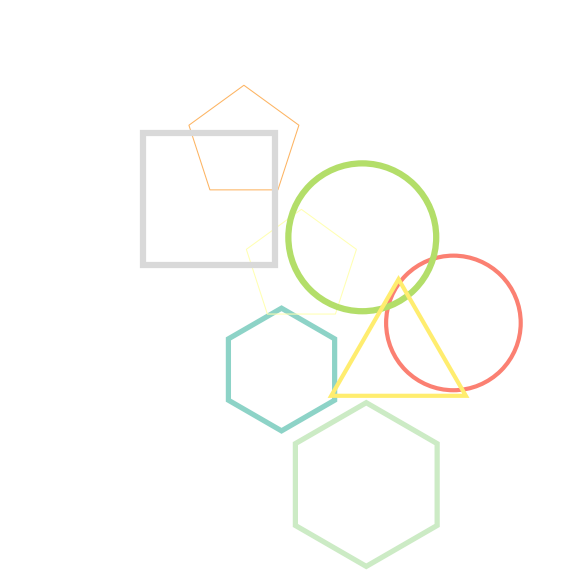[{"shape": "hexagon", "thickness": 2.5, "radius": 0.53, "center": [0.487, 0.359]}, {"shape": "pentagon", "thickness": 0.5, "radius": 0.5, "center": [0.522, 0.536]}, {"shape": "circle", "thickness": 2, "radius": 0.58, "center": [0.785, 0.44]}, {"shape": "pentagon", "thickness": 0.5, "radius": 0.5, "center": [0.422, 0.751]}, {"shape": "circle", "thickness": 3, "radius": 0.64, "center": [0.627, 0.588]}, {"shape": "square", "thickness": 3, "radius": 0.57, "center": [0.362, 0.654]}, {"shape": "hexagon", "thickness": 2.5, "radius": 0.71, "center": [0.634, 0.16]}, {"shape": "triangle", "thickness": 2, "radius": 0.67, "center": [0.69, 0.381]}]